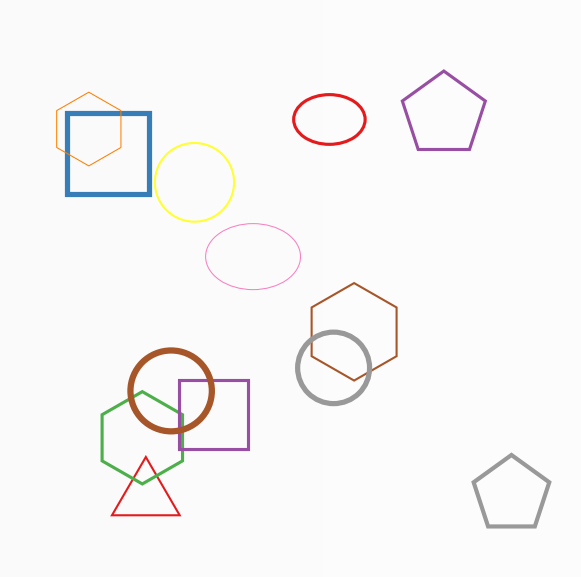[{"shape": "oval", "thickness": 1.5, "radius": 0.31, "center": [0.567, 0.792]}, {"shape": "triangle", "thickness": 1, "radius": 0.34, "center": [0.251, 0.141]}, {"shape": "square", "thickness": 2.5, "radius": 0.35, "center": [0.186, 0.734]}, {"shape": "hexagon", "thickness": 1.5, "radius": 0.4, "center": [0.245, 0.241]}, {"shape": "square", "thickness": 1.5, "radius": 0.3, "center": [0.368, 0.281]}, {"shape": "pentagon", "thickness": 1.5, "radius": 0.38, "center": [0.764, 0.801]}, {"shape": "hexagon", "thickness": 0.5, "radius": 0.32, "center": [0.153, 0.776]}, {"shape": "circle", "thickness": 1, "radius": 0.34, "center": [0.335, 0.683]}, {"shape": "circle", "thickness": 3, "radius": 0.35, "center": [0.294, 0.322]}, {"shape": "hexagon", "thickness": 1, "radius": 0.42, "center": [0.609, 0.425]}, {"shape": "oval", "thickness": 0.5, "radius": 0.41, "center": [0.435, 0.555]}, {"shape": "pentagon", "thickness": 2, "radius": 0.34, "center": [0.88, 0.143]}, {"shape": "circle", "thickness": 2.5, "radius": 0.31, "center": [0.574, 0.362]}]